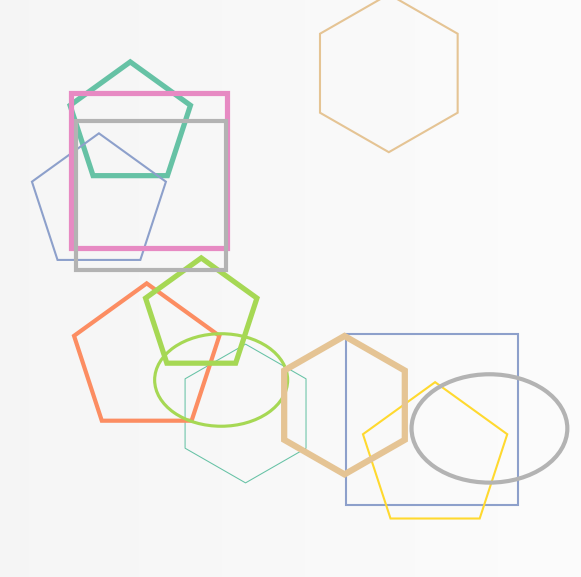[{"shape": "pentagon", "thickness": 2.5, "radius": 0.54, "center": [0.224, 0.783]}, {"shape": "hexagon", "thickness": 0.5, "radius": 0.6, "center": [0.422, 0.283]}, {"shape": "pentagon", "thickness": 2, "radius": 0.66, "center": [0.252, 0.377]}, {"shape": "square", "thickness": 1, "radius": 0.74, "center": [0.743, 0.273]}, {"shape": "pentagon", "thickness": 1, "radius": 0.61, "center": [0.17, 0.647]}, {"shape": "square", "thickness": 2.5, "radius": 0.67, "center": [0.256, 0.704]}, {"shape": "oval", "thickness": 1.5, "radius": 0.57, "center": [0.38, 0.341]}, {"shape": "pentagon", "thickness": 2.5, "radius": 0.5, "center": [0.346, 0.452]}, {"shape": "pentagon", "thickness": 1, "radius": 0.65, "center": [0.749, 0.207]}, {"shape": "hexagon", "thickness": 3, "radius": 0.6, "center": [0.593, 0.298]}, {"shape": "hexagon", "thickness": 1, "radius": 0.68, "center": [0.669, 0.872]}, {"shape": "oval", "thickness": 2, "radius": 0.67, "center": [0.842, 0.257]}, {"shape": "square", "thickness": 2, "radius": 0.64, "center": [0.259, 0.66]}]